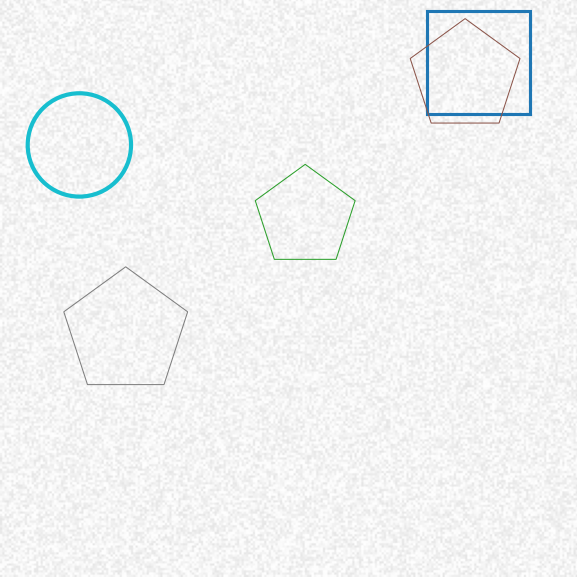[{"shape": "square", "thickness": 1.5, "radius": 0.45, "center": [0.829, 0.89]}, {"shape": "pentagon", "thickness": 0.5, "radius": 0.45, "center": [0.528, 0.624]}, {"shape": "pentagon", "thickness": 0.5, "radius": 0.5, "center": [0.805, 0.867]}, {"shape": "pentagon", "thickness": 0.5, "radius": 0.56, "center": [0.218, 0.424]}, {"shape": "circle", "thickness": 2, "radius": 0.45, "center": [0.137, 0.748]}]